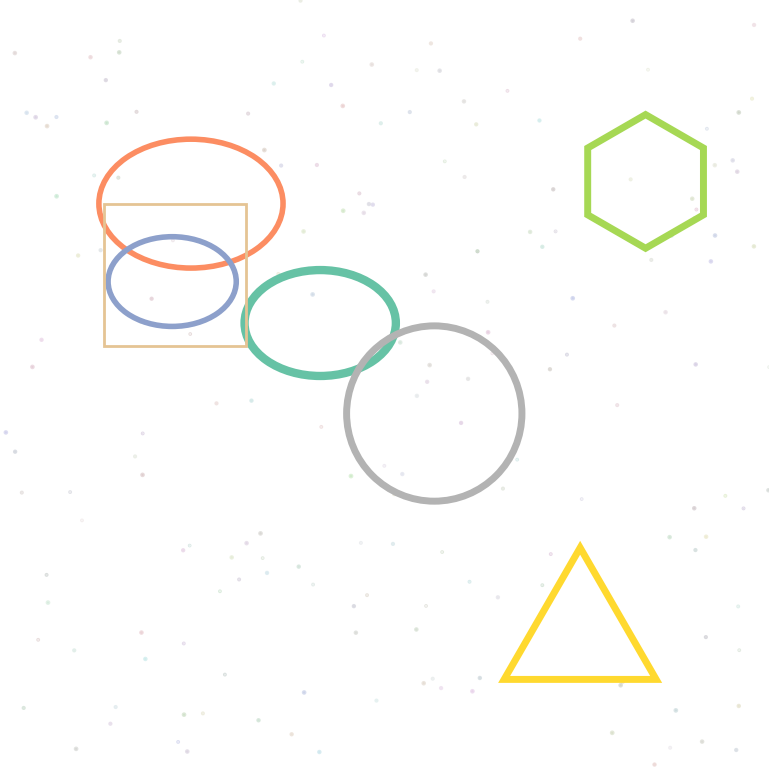[{"shape": "oval", "thickness": 3, "radius": 0.49, "center": [0.416, 0.58]}, {"shape": "oval", "thickness": 2, "radius": 0.6, "center": [0.248, 0.736]}, {"shape": "oval", "thickness": 2, "radius": 0.42, "center": [0.224, 0.634]}, {"shape": "hexagon", "thickness": 2.5, "radius": 0.43, "center": [0.838, 0.764]}, {"shape": "triangle", "thickness": 2.5, "radius": 0.57, "center": [0.753, 0.175]}, {"shape": "square", "thickness": 1, "radius": 0.46, "center": [0.227, 0.643]}, {"shape": "circle", "thickness": 2.5, "radius": 0.57, "center": [0.564, 0.463]}]